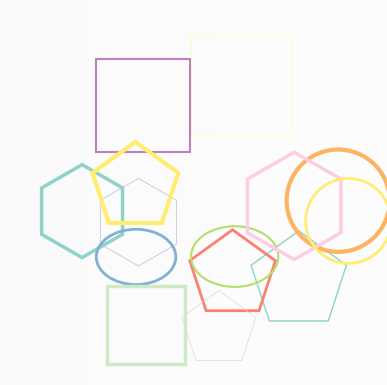[{"shape": "pentagon", "thickness": 1, "radius": 0.65, "center": [0.771, 0.271]}, {"shape": "hexagon", "thickness": 2.5, "radius": 0.6, "center": [0.212, 0.452]}, {"shape": "square", "thickness": 0.5, "radius": 0.64, "center": [0.623, 0.778]}, {"shape": "hexagon", "thickness": 0.5, "radius": 0.57, "center": [0.357, 0.423]}, {"shape": "pentagon", "thickness": 2, "radius": 0.58, "center": [0.6, 0.287]}, {"shape": "oval", "thickness": 2, "radius": 0.51, "center": [0.351, 0.333]}, {"shape": "circle", "thickness": 3, "radius": 0.66, "center": [0.873, 0.479]}, {"shape": "oval", "thickness": 1.5, "radius": 0.56, "center": [0.606, 0.334]}, {"shape": "hexagon", "thickness": 2.5, "radius": 0.7, "center": [0.759, 0.465]}, {"shape": "pentagon", "thickness": 0.5, "radius": 0.5, "center": [0.565, 0.145]}, {"shape": "square", "thickness": 1.5, "radius": 0.61, "center": [0.369, 0.726]}, {"shape": "square", "thickness": 2.5, "radius": 0.51, "center": [0.376, 0.156]}, {"shape": "pentagon", "thickness": 3, "radius": 0.58, "center": [0.349, 0.515]}, {"shape": "circle", "thickness": 2, "radius": 0.55, "center": [0.899, 0.426]}]